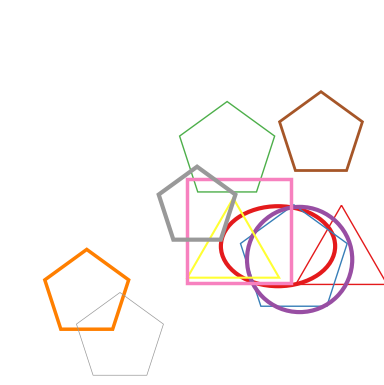[{"shape": "triangle", "thickness": 1, "radius": 0.69, "center": [0.887, 0.33]}, {"shape": "oval", "thickness": 3, "radius": 0.74, "center": [0.722, 0.361]}, {"shape": "pentagon", "thickness": 1, "radius": 0.73, "center": [0.763, 0.322]}, {"shape": "pentagon", "thickness": 1, "radius": 0.65, "center": [0.59, 0.606]}, {"shape": "circle", "thickness": 3, "radius": 0.68, "center": [0.778, 0.326]}, {"shape": "pentagon", "thickness": 2.5, "radius": 0.57, "center": [0.225, 0.238]}, {"shape": "triangle", "thickness": 1.5, "radius": 0.69, "center": [0.606, 0.348]}, {"shape": "pentagon", "thickness": 2, "radius": 0.57, "center": [0.834, 0.649]}, {"shape": "square", "thickness": 2.5, "radius": 0.67, "center": [0.62, 0.4]}, {"shape": "pentagon", "thickness": 0.5, "radius": 0.59, "center": [0.312, 0.121]}, {"shape": "pentagon", "thickness": 3, "radius": 0.52, "center": [0.512, 0.462]}]